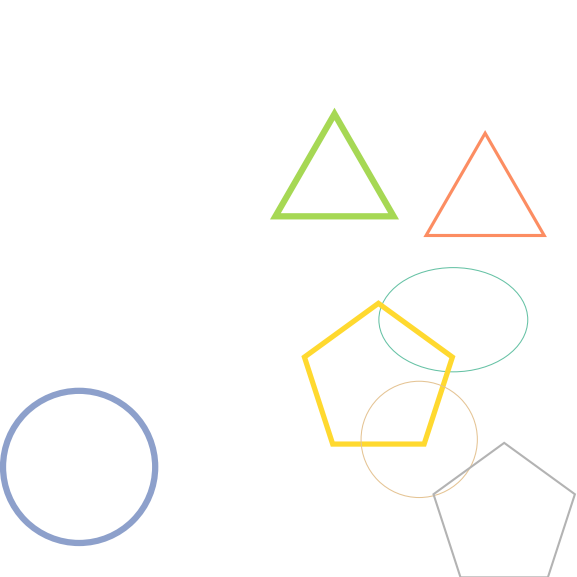[{"shape": "oval", "thickness": 0.5, "radius": 0.64, "center": [0.785, 0.446]}, {"shape": "triangle", "thickness": 1.5, "radius": 0.59, "center": [0.84, 0.65]}, {"shape": "circle", "thickness": 3, "radius": 0.66, "center": [0.137, 0.191]}, {"shape": "triangle", "thickness": 3, "radius": 0.59, "center": [0.579, 0.684]}, {"shape": "pentagon", "thickness": 2.5, "radius": 0.67, "center": [0.655, 0.339]}, {"shape": "circle", "thickness": 0.5, "radius": 0.5, "center": [0.726, 0.238]}, {"shape": "pentagon", "thickness": 1, "radius": 0.64, "center": [0.873, 0.104]}]